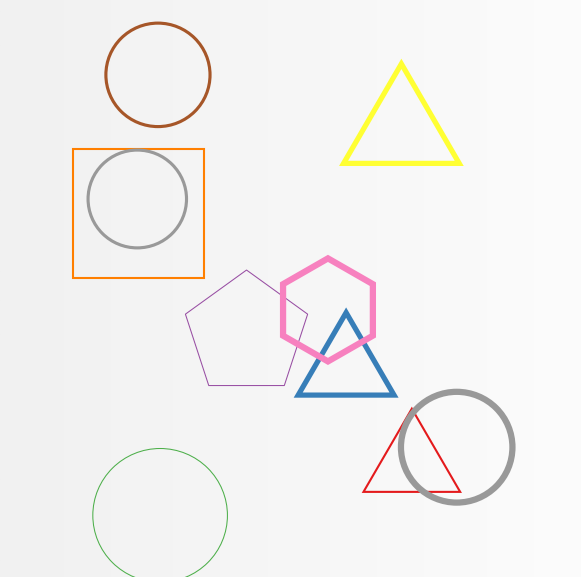[{"shape": "triangle", "thickness": 1, "radius": 0.48, "center": [0.709, 0.195]}, {"shape": "triangle", "thickness": 2.5, "radius": 0.48, "center": [0.595, 0.363]}, {"shape": "circle", "thickness": 0.5, "radius": 0.58, "center": [0.275, 0.107]}, {"shape": "pentagon", "thickness": 0.5, "radius": 0.55, "center": [0.424, 0.421]}, {"shape": "square", "thickness": 1, "radius": 0.56, "center": [0.239, 0.629]}, {"shape": "triangle", "thickness": 2.5, "radius": 0.57, "center": [0.691, 0.774]}, {"shape": "circle", "thickness": 1.5, "radius": 0.45, "center": [0.272, 0.87]}, {"shape": "hexagon", "thickness": 3, "radius": 0.45, "center": [0.564, 0.463]}, {"shape": "circle", "thickness": 3, "radius": 0.48, "center": [0.786, 0.225]}, {"shape": "circle", "thickness": 1.5, "radius": 0.42, "center": [0.236, 0.655]}]